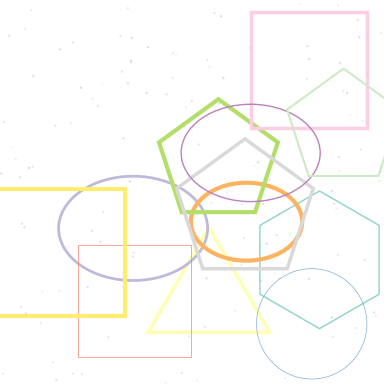[{"shape": "hexagon", "thickness": 1, "radius": 0.89, "center": [0.83, 0.325]}, {"shape": "triangle", "thickness": 2.5, "radius": 0.91, "center": [0.543, 0.228]}, {"shape": "oval", "thickness": 2, "radius": 0.97, "center": [0.346, 0.407]}, {"shape": "square", "thickness": 0.5, "radius": 0.73, "center": [0.35, 0.218]}, {"shape": "circle", "thickness": 0.5, "radius": 0.72, "center": [0.81, 0.159]}, {"shape": "oval", "thickness": 3, "radius": 0.72, "center": [0.64, 0.424]}, {"shape": "pentagon", "thickness": 3, "radius": 0.81, "center": [0.567, 0.58]}, {"shape": "square", "thickness": 2.5, "radius": 0.76, "center": [0.802, 0.818]}, {"shape": "pentagon", "thickness": 2.5, "radius": 0.93, "center": [0.636, 0.453]}, {"shape": "oval", "thickness": 1, "radius": 0.9, "center": [0.651, 0.603]}, {"shape": "pentagon", "thickness": 1.5, "radius": 0.77, "center": [0.892, 0.668]}, {"shape": "square", "thickness": 3, "radius": 0.82, "center": [0.16, 0.343]}]